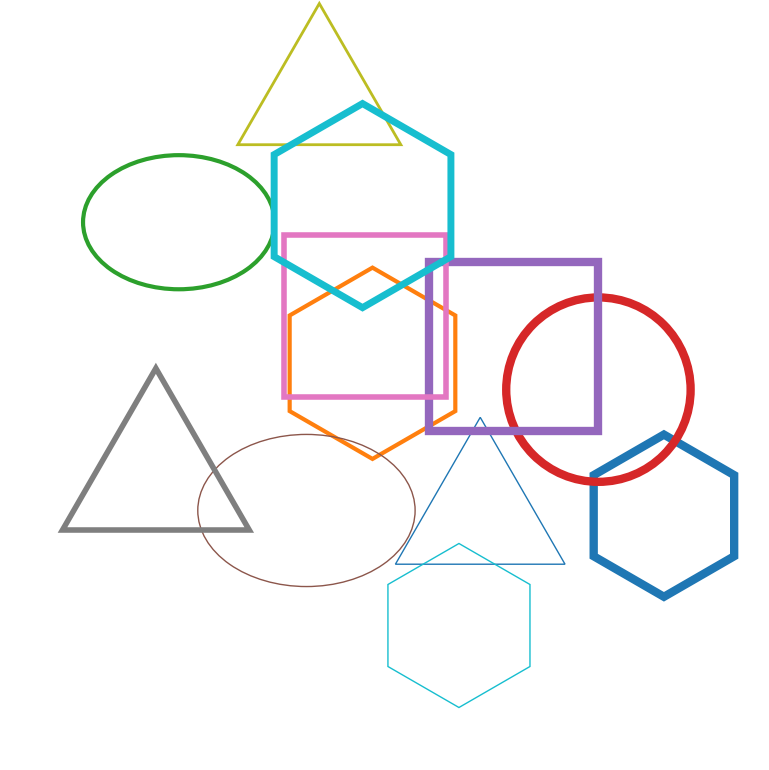[{"shape": "hexagon", "thickness": 3, "radius": 0.53, "center": [0.862, 0.33]}, {"shape": "triangle", "thickness": 0.5, "radius": 0.64, "center": [0.624, 0.331]}, {"shape": "hexagon", "thickness": 1.5, "radius": 0.62, "center": [0.484, 0.528]}, {"shape": "oval", "thickness": 1.5, "radius": 0.62, "center": [0.232, 0.711]}, {"shape": "circle", "thickness": 3, "radius": 0.6, "center": [0.777, 0.494]}, {"shape": "square", "thickness": 3, "radius": 0.55, "center": [0.667, 0.55]}, {"shape": "oval", "thickness": 0.5, "radius": 0.71, "center": [0.398, 0.337]}, {"shape": "square", "thickness": 2, "radius": 0.53, "center": [0.474, 0.589]}, {"shape": "triangle", "thickness": 2, "radius": 0.7, "center": [0.202, 0.382]}, {"shape": "triangle", "thickness": 1, "radius": 0.61, "center": [0.415, 0.873]}, {"shape": "hexagon", "thickness": 2.5, "radius": 0.66, "center": [0.471, 0.733]}, {"shape": "hexagon", "thickness": 0.5, "radius": 0.53, "center": [0.596, 0.188]}]